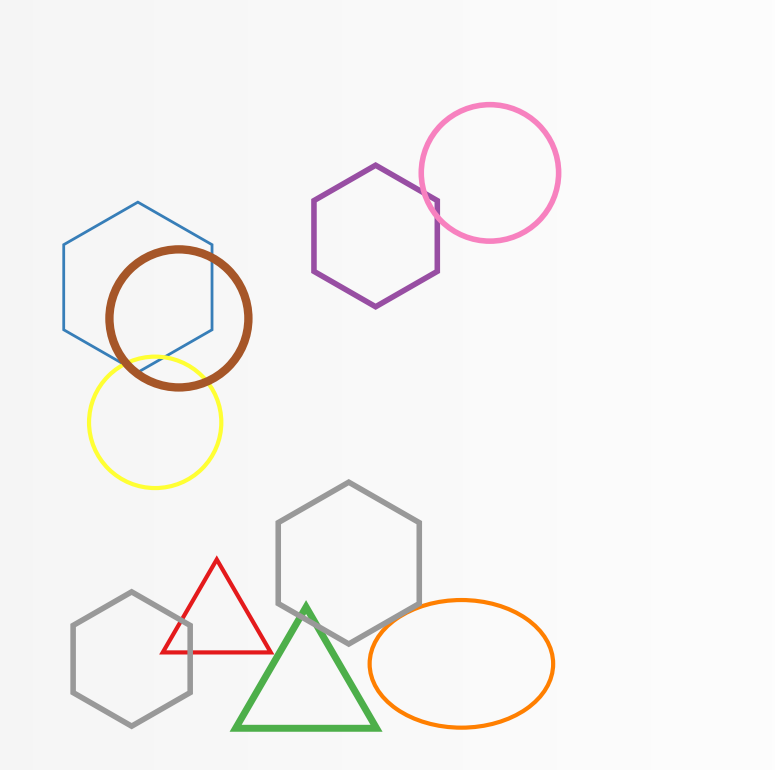[{"shape": "triangle", "thickness": 1.5, "radius": 0.4, "center": [0.28, 0.193]}, {"shape": "hexagon", "thickness": 1, "radius": 0.55, "center": [0.178, 0.627]}, {"shape": "triangle", "thickness": 2.5, "radius": 0.52, "center": [0.395, 0.107]}, {"shape": "hexagon", "thickness": 2, "radius": 0.46, "center": [0.485, 0.694]}, {"shape": "oval", "thickness": 1.5, "radius": 0.59, "center": [0.595, 0.138]}, {"shape": "circle", "thickness": 1.5, "radius": 0.43, "center": [0.2, 0.451]}, {"shape": "circle", "thickness": 3, "radius": 0.45, "center": [0.231, 0.586]}, {"shape": "circle", "thickness": 2, "radius": 0.44, "center": [0.632, 0.775]}, {"shape": "hexagon", "thickness": 2, "radius": 0.44, "center": [0.17, 0.144]}, {"shape": "hexagon", "thickness": 2, "radius": 0.53, "center": [0.45, 0.269]}]